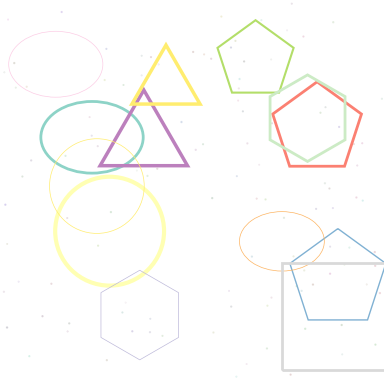[{"shape": "oval", "thickness": 2, "radius": 0.66, "center": [0.239, 0.643]}, {"shape": "circle", "thickness": 3, "radius": 0.71, "center": [0.285, 0.4]}, {"shape": "hexagon", "thickness": 0.5, "radius": 0.58, "center": [0.363, 0.182]}, {"shape": "pentagon", "thickness": 2, "radius": 0.61, "center": [0.824, 0.666]}, {"shape": "pentagon", "thickness": 1, "radius": 0.66, "center": [0.878, 0.275]}, {"shape": "oval", "thickness": 0.5, "radius": 0.55, "center": [0.732, 0.373]}, {"shape": "pentagon", "thickness": 1.5, "radius": 0.52, "center": [0.664, 0.844]}, {"shape": "oval", "thickness": 0.5, "radius": 0.61, "center": [0.145, 0.833]}, {"shape": "square", "thickness": 2, "radius": 0.7, "center": [0.871, 0.177]}, {"shape": "triangle", "thickness": 2.5, "radius": 0.65, "center": [0.373, 0.635]}, {"shape": "hexagon", "thickness": 2, "radius": 0.56, "center": [0.799, 0.693]}, {"shape": "triangle", "thickness": 2.5, "radius": 0.51, "center": [0.431, 0.781]}, {"shape": "circle", "thickness": 0.5, "radius": 0.61, "center": [0.252, 0.517]}]